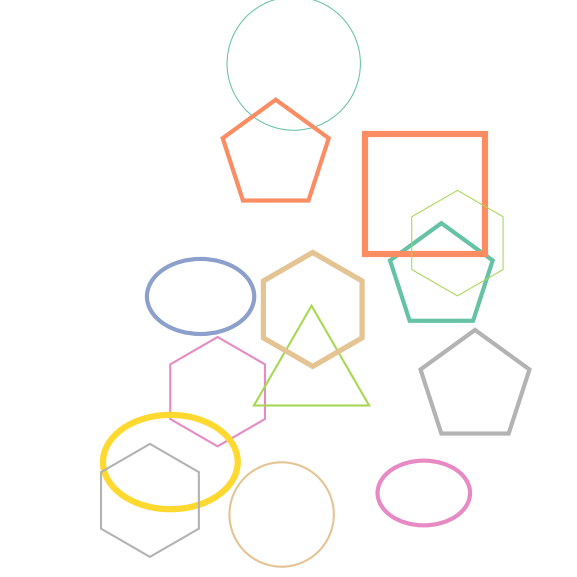[{"shape": "pentagon", "thickness": 2, "radius": 0.47, "center": [0.764, 0.519]}, {"shape": "circle", "thickness": 0.5, "radius": 0.58, "center": [0.509, 0.889]}, {"shape": "square", "thickness": 3, "radius": 0.52, "center": [0.736, 0.664]}, {"shape": "pentagon", "thickness": 2, "radius": 0.48, "center": [0.477, 0.73]}, {"shape": "oval", "thickness": 2, "radius": 0.46, "center": [0.347, 0.486]}, {"shape": "hexagon", "thickness": 1, "radius": 0.47, "center": [0.377, 0.321]}, {"shape": "oval", "thickness": 2, "radius": 0.4, "center": [0.734, 0.145]}, {"shape": "hexagon", "thickness": 0.5, "radius": 0.46, "center": [0.792, 0.578]}, {"shape": "triangle", "thickness": 1, "radius": 0.58, "center": [0.539, 0.355]}, {"shape": "oval", "thickness": 3, "radius": 0.58, "center": [0.295, 0.199]}, {"shape": "hexagon", "thickness": 2.5, "radius": 0.49, "center": [0.542, 0.463]}, {"shape": "circle", "thickness": 1, "radius": 0.45, "center": [0.488, 0.108]}, {"shape": "hexagon", "thickness": 1, "radius": 0.49, "center": [0.26, 0.133]}, {"shape": "pentagon", "thickness": 2, "radius": 0.5, "center": [0.823, 0.329]}]